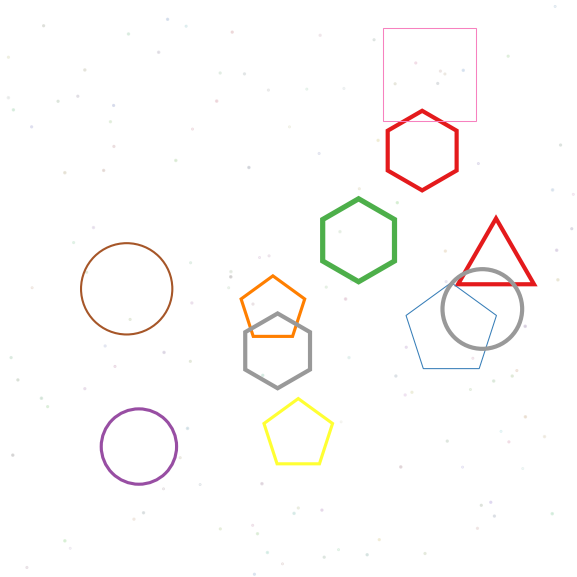[{"shape": "hexagon", "thickness": 2, "radius": 0.34, "center": [0.731, 0.738]}, {"shape": "triangle", "thickness": 2, "radius": 0.38, "center": [0.859, 0.545]}, {"shape": "pentagon", "thickness": 0.5, "radius": 0.41, "center": [0.781, 0.427]}, {"shape": "hexagon", "thickness": 2.5, "radius": 0.36, "center": [0.621, 0.583]}, {"shape": "circle", "thickness": 1.5, "radius": 0.33, "center": [0.241, 0.226]}, {"shape": "pentagon", "thickness": 1.5, "radius": 0.29, "center": [0.473, 0.464]}, {"shape": "pentagon", "thickness": 1.5, "radius": 0.31, "center": [0.516, 0.247]}, {"shape": "circle", "thickness": 1, "radius": 0.4, "center": [0.219, 0.499]}, {"shape": "square", "thickness": 0.5, "radius": 0.4, "center": [0.743, 0.87]}, {"shape": "circle", "thickness": 2, "radius": 0.34, "center": [0.835, 0.464]}, {"shape": "hexagon", "thickness": 2, "radius": 0.32, "center": [0.481, 0.392]}]